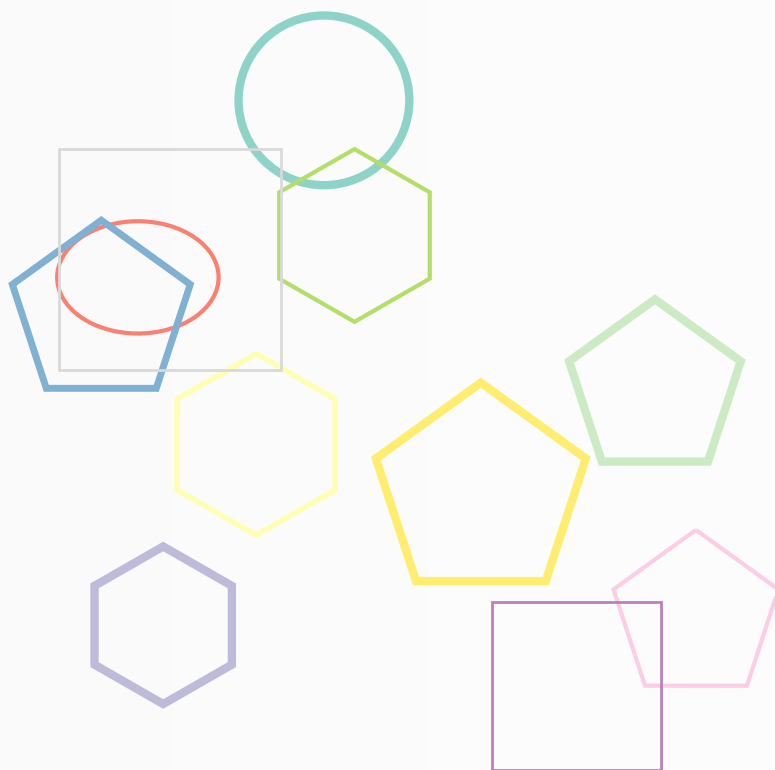[{"shape": "circle", "thickness": 3, "radius": 0.55, "center": [0.418, 0.87]}, {"shape": "hexagon", "thickness": 2, "radius": 0.59, "center": [0.33, 0.423]}, {"shape": "hexagon", "thickness": 3, "radius": 0.51, "center": [0.211, 0.188]}, {"shape": "oval", "thickness": 1.5, "radius": 0.52, "center": [0.178, 0.64]}, {"shape": "pentagon", "thickness": 2.5, "radius": 0.6, "center": [0.131, 0.593]}, {"shape": "hexagon", "thickness": 1.5, "radius": 0.56, "center": [0.457, 0.694]}, {"shape": "pentagon", "thickness": 1.5, "radius": 0.56, "center": [0.898, 0.2]}, {"shape": "square", "thickness": 1, "radius": 0.72, "center": [0.219, 0.663]}, {"shape": "square", "thickness": 1, "radius": 0.54, "center": [0.744, 0.109]}, {"shape": "pentagon", "thickness": 3, "radius": 0.58, "center": [0.845, 0.495]}, {"shape": "pentagon", "thickness": 3, "radius": 0.71, "center": [0.62, 0.361]}]